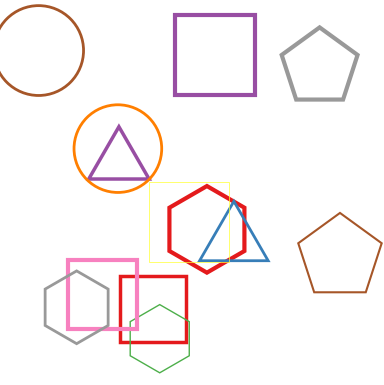[{"shape": "square", "thickness": 2.5, "radius": 0.43, "center": [0.397, 0.198]}, {"shape": "hexagon", "thickness": 3, "radius": 0.56, "center": [0.537, 0.404]}, {"shape": "triangle", "thickness": 2, "radius": 0.51, "center": [0.607, 0.374]}, {"shape": "hexagon", "thickness": 1, "radius": 0.44, "center": [0.415, 0.12]}, {"shape": "square", "thickness": 3, "radius": 0.52, "center": [0.559, 0.856]}, {"shape": "triangle", "thickness": 2.5, "radius": 0.45, "center": [0.309, 0.58]}, {"shape": "circle", "thickness": 2, "radius": 0.57, "center": [0.306, 0.614]}, {"shape": "square", "thickness": 0.5, "radius": 0.52, "center": [0.491, 0.424]}, {"shape": "pentagon", "thickness": 1.5, "radius": 0.57, "center": [0.883, 0.333]}, {"shape": "circle", "thickness": 2, "radius": 0.58, "center": [0.1, 0.869]}, {"shape": "square", "thickness": 3, "radius": 0.45, "center": [0.266, 0.235]}, {"shape": "hexagon", "thickness": 2, "radius": 0.47, "center": [0.199, 0.202]}, {"shape": "pentagon", "thickness": 3, "radius": 0.52, "center": [0.83, 0.825]}]